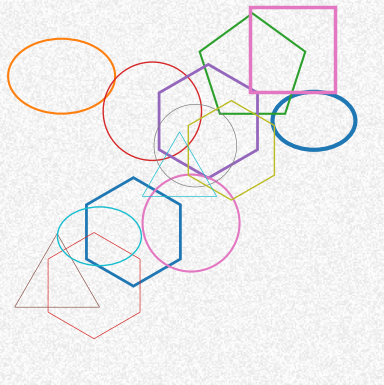[{"shape": "hexagon", "thickness": 2, "radius": 0.7, "center": [0.347, 0.398]}, {"shape": "oval", "thickness": 3, "radius": 0.54, "center": [0.816, 0.686]}, {"shape": "oval", "thickness": 1.5, "radius": 0.69, "center": [0.16, 0.802]}, {"shape": "pentagon", "thickness": 1.5, "radius": 0.72, "center": [0.656, 0.821]}, {"shape": "circle", "thickness": 1, "radius": 0.64, "center": [0.396, 0.711]}, {"shape": "hexagon", "thickness": 0.5, "radius": 0.69, "center": [0.244, 0.258]}, {"shape": "hexagon", "thickness": 2, "radius": 0.74, "center": [0.541, 0.685]}, {"shape": "triangle", "thickness": 0.5, "radius": 0.64, "center": [0.148, 0.266]}, {"shape": "circle", "thickness": 1.5, "radius": 0.63, "center": [0.496, 0.421]}, {"shape": "square", "thickness": 2.5, "radius": 0.55, "center": [0.76, 0.871]}, {"shape": "circle", "thickness": 0.5, "radius": 0.54, "center": [0.507, 0.622]}, {"shape": "hexagon", "thickness": 1, "radius": 0.65, "center": [0.601, 0.61]}, {"shape": "triangle", "thickness": 0.5, "radius": 0.56, "center": [0.466, 0.546]}, {"shape": "oval", "thickness": 1, "radius": 0.54, "center": [0.258, 0.386]}]